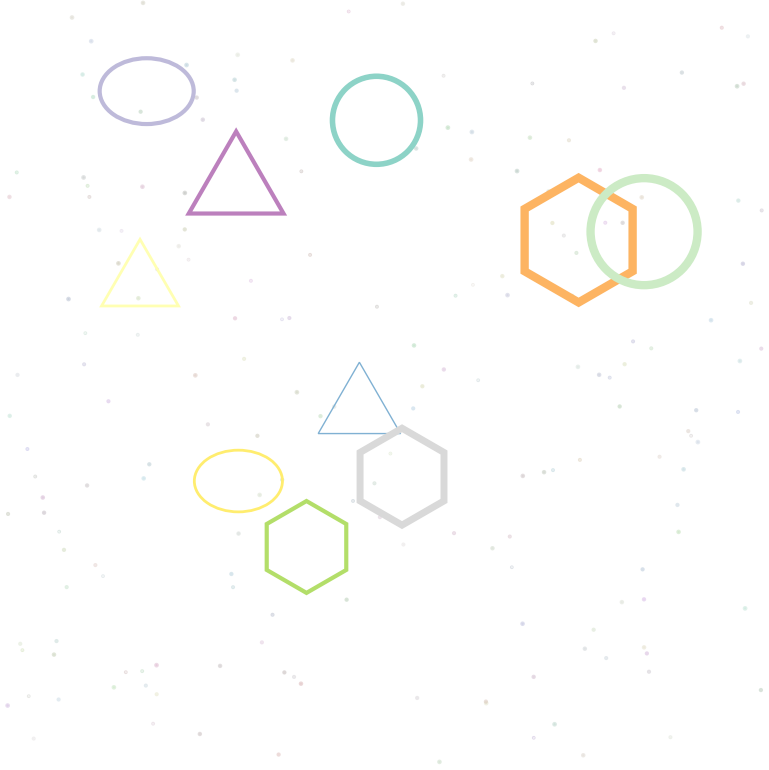[{"shape": "circle", "thickness": 2, "radius": 0.29, "center": [0.489, 0.844]}, {"shape": "triangle", "thickness": 1, "radius": 0.29, "center": [0.182, 0.631]}, {"shape": "oval", "thickness": 1.5, "radius": 0.31, "center": [0.191, 0.882]}, {"shape": "triangle", "thickness": 0.5, "radius": 0.31, "center": [0.467, 0.468]}, {"shape": "hexagon", "thickness": 3, "radius": 0.4, "center": [0.751, 0.688]}, {"shape": "hexagon", "thickness": 1.5, "radius": 0.3, "center": [0.398, 0.29]}, {"shape": "hexagon", "thickness": 2.5, "radius": 0.31, "center": [0.522, 0.381]}, {"shape": "triangle", "thickness": 1.5, "radius": 0.36, "center": [0.307, 0.758]}, {"shape": "circle", "thickness": 3, "radius": 0.35, "center": [0.836, 0.699]}, {"shape": "oval", "thickness": 1, "radius": 0.29, "center": [0.31, 0.375]}]